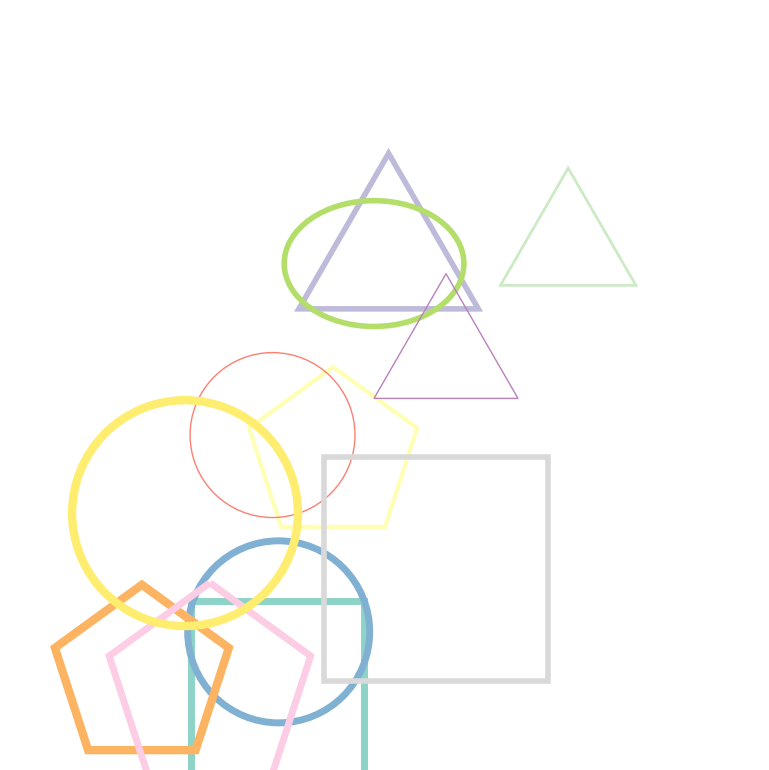[{"shape": "square", "thickness": 2.5, "radius": 0.56, "center": [0.36, 0.107]}, {"shape": "pentagon", "thickness": 1.5, "radius": 0.57, "center": [0.433, 0.409]}, {"shape": "triangle", "thickness": 2, "radius": 0.67, "center": [0.505, 0.666]}, {"shape": "circle", "thickness": 0.5, "radius": 0.54, "center": [0.354, 0.435]}, {"shape": "circle", "thickness": 2.5, "radius": 0.59, "center": [0.362, 0.179]}, {"shape": "pentagon", "thickness": 3, "radius": 0.59, "center": [0.184, 0.122]}, {"shape": "oval", "thickness": 2, "radius": 0.58, "center": [0.486, 0.658]}, {"shape": "pentagon", "thickness": 2.5, "radius": 0.69, "center": [0.273, 0.106]}, {"shape": "square", "thickness": 2, "radius": 0.73, "center": [0.566, 0.261]}, {"shape": "triangle", "thickness": 0.5, "radius": 0.54, "center": [0.579, 0.537]}, {"shape": "triangle", "thickness": 1, "radius": 0.51, "center": [0.738, 0.68]}, {"shape": "circle", "thickness": 3, "radius": 0.73, "center": [0.24, 0.334]}]